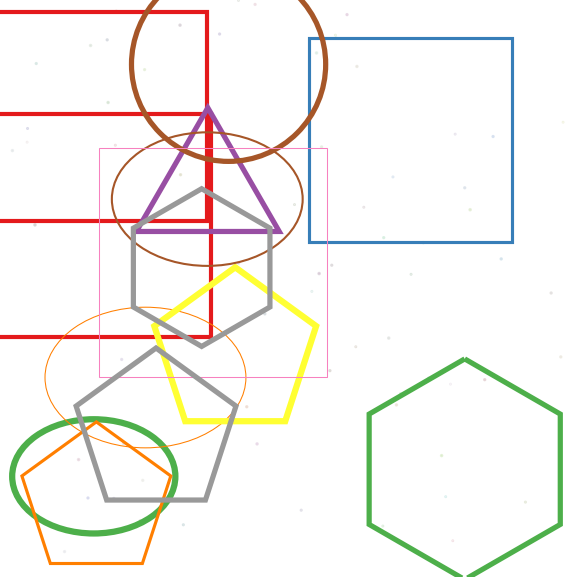[{"shape": "square", "thickness": 2, "radius": 0.91, "center": [0.177, 0.797]}, {"shape": "square", "thickness": 2, "radius": 0.97, "center": [0.173, 0.608]}, {"shape": "square", "thickness": 1.5, "radius": 0.88, "center": [0.71, 0.757]}, {"shape": "oval", "thickness": 3, "radius": 0.71, "center": [0.162, 0.174]}, {"shape": "hexagon", "thickness": 2.5, "radius": 0.96, "center": [0.805, 0.187]}, {"shape": "triangle", "thickness": 2.5, "radius": 0.71, "center": [0.36, 0.67]}, {"shape": "pentagon", "thickness": 1.5, "radius": 0.68, "center": [0.167, 0.133]}, {"shape": "oval", "thickness": 0.5, "radius": 0.87, "center": [0.252, 0.345]}, {"shape": "pentagon", "thickness": 3, "radius": 0.74, "center": [0.407, 0.389]}, {"shape": "circle", "thickness": 2.5, "radius": 0.84, "center": [0.396, 0.888]}, {"shape": "oval", "thickness": 1, "radius": 0.83, "center": [0.359, 0.654]}, {"shape": "square", "thickness": 0.5, "radius": 0.99, "center": [0.369, 0.545]}, {"shape": "hexagon", "thickness": 2.5, "radius": 0.68, "center": [0.349, 0.536]}, {"shape": "pentagon", "thickness": 2.5, "radius": 0.73, "center": [0.27, 0.251]}]